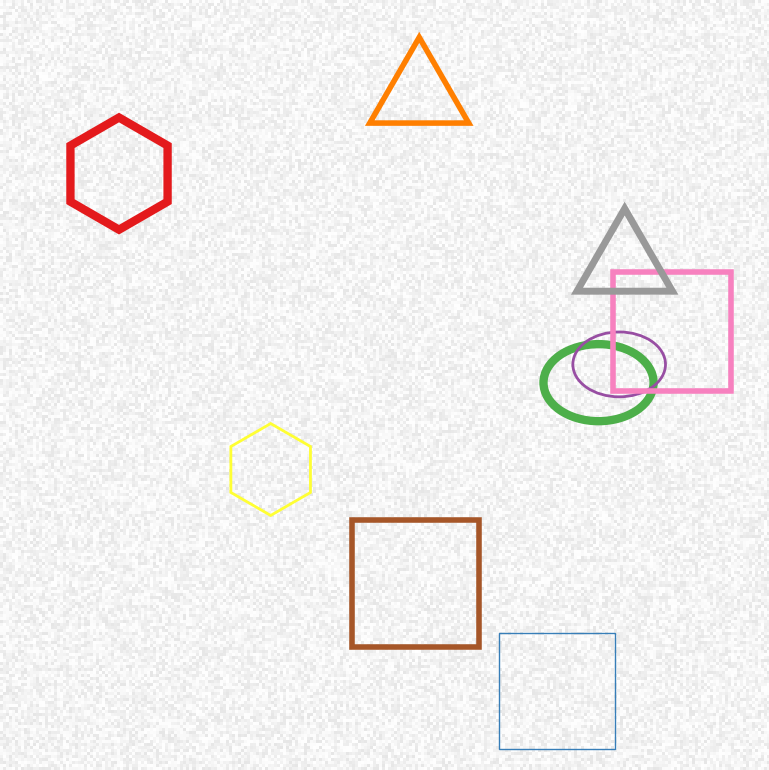[{"shape": "hexagon", "thickness": 3, "radius": 0.36, "center": [0.155, 0.775]}, {"shape": "square", "thickness": 0.5, "radius": 0.38, "center": [0.723, 0.103]}, {"shape": "oval", "thickness": 3, "radius": 0.36, "center": [0.777, 0.503]}, {"shape": "oval", "thickness": 1, "radius": 0.3, "center": [0.804, 0.527]}, {"shape": "triangle", "thickness": 2, "radius": 0.37, "center": [0.544, 0.877]}, {"shape": "hexagon", "thickness": 1, "radius": 0.3, "center": [0.352, 0.39]}, {"shape": "square", "thickness": 2, "radius": 0.41, "center": [0.539, 0.242]}, {"shape": "square", "thickness": 2, "radius": 0.38, "center": [0.873, 0.569]}, {"shape": "triangle", "thickness": 2.5, "radius": 0.36, "center": [0.811, 0.658]}]